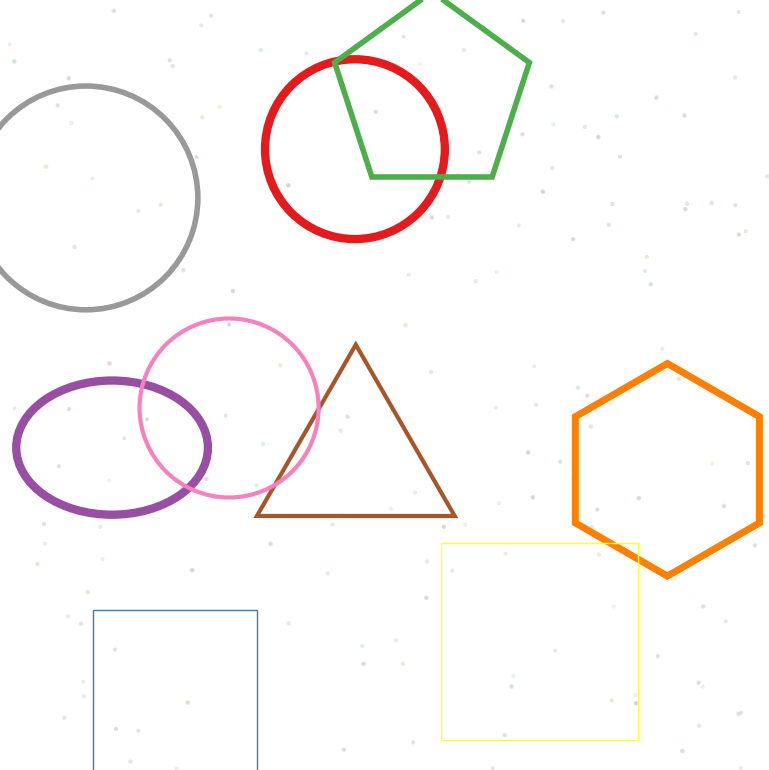[{"shape": "circle", "thickness": 3, "radius": 0.58, "center": [0.461, 0.806]}, {"shape": "square", "thickness": 0.5, "radius": 0.54, "center": [0.227, 0.1]}, {"shape": "pentagon", "thickness": 2, "radius": 0.66, "center": [0.561, 0.878]}, {"shape": "oval", "thickness": 3, "radius": 0.62, "center": [0.146, 0.419]}, {"shape": "hexagon", "thickness": 2.5, "radius": 0.69, "center": [0.867, 0.39]}, {"shape": "square", "thickness": 0.5, "radius": 0.64, "center": [0.701, 0.167]}, {"shape": "triangle", "thickness": 1.5, "radius": 0.74, "center": [0.462, 0.404]}, {"shape": "circle", "thickness": 1.5, "radius": 0.58, "center": [0.298, 0.47]}, {"shape": "circle", "thickness": 2, "radius": 0.73, "center": [0.112, 0.743]}]